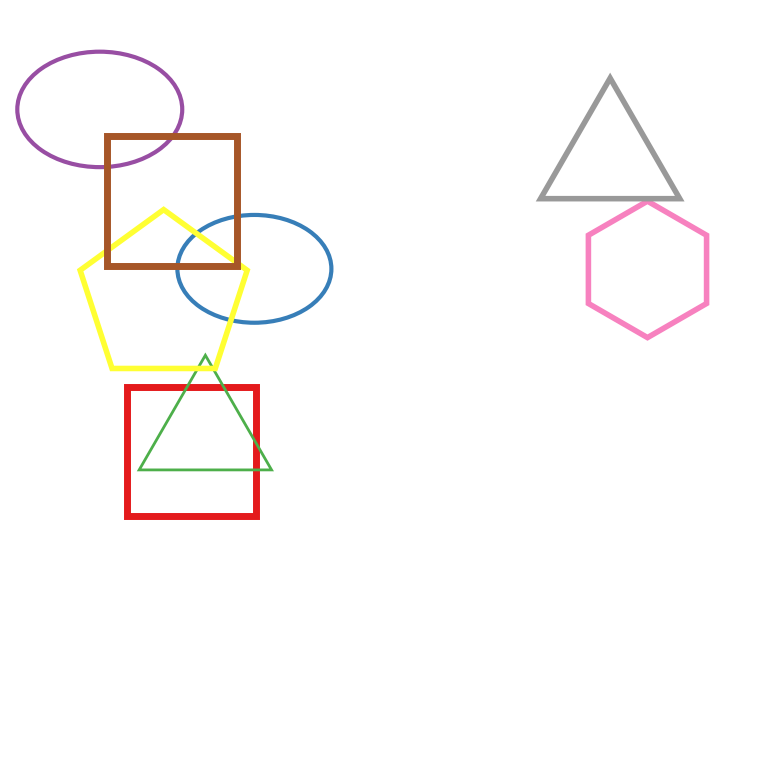[{"shape": "square", "thickness": 2.5, "radius": 0.42, "center": [0.249, 0.413]}, {"shape": "oval", "thickness": 1.5, "radius": 0.5, "center": [0.33, 0.651]}, {"shape": "triangle", "thickness": 1, "radius": 0.5, "center": [0.267, 0.439]}, {"shape": "oval", "thickness": 1.5, "radius": 0.54, "center": [0.13, 0.858]}, {"shape": "pentagon", "thickness": 2, "radius": 0.57, "center": [0.213, 0.614]}, {"shape": "square", "thickness": 2.5, "radius": 0.42, "center": [0.223, 0.739]}, {"shape": "hexagon", "thickness": 2, "radius": 0.44, "center": [0.841, 0.65]}, {"shape": "triangle", "thickness": 2, "radius": 0.52, "center": [0.792, 0.794]}]